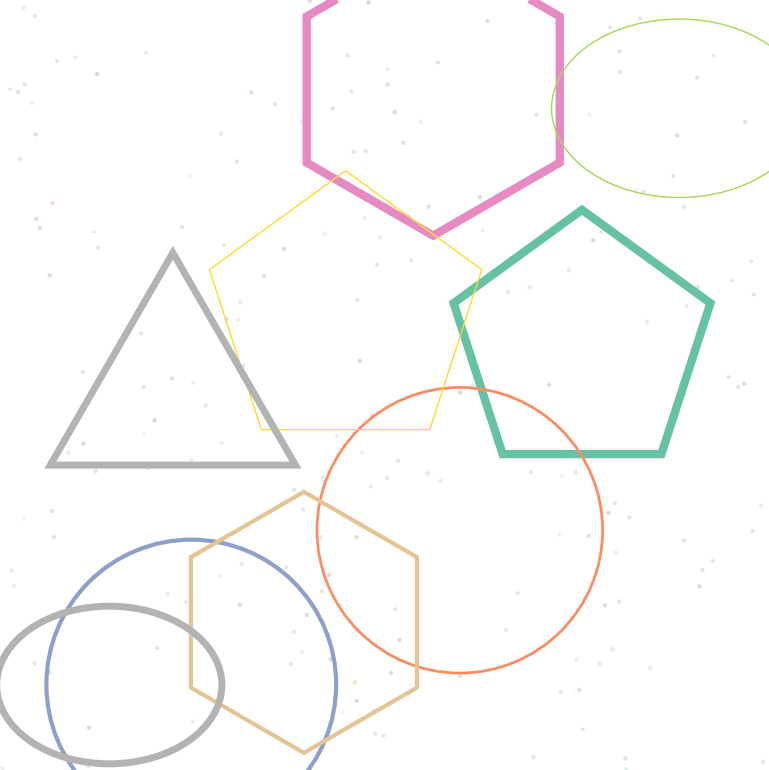[{"shape": "pentagon", "thickness": 3, "radius": 0.88, "center": [0.756, 0.552]}, {"shape": "circle", "thickness": 1, "radius": 0.93, "center": [0.597, 0.311]}, {"shape": "circle", "thickness": 1.5, "radius": 0.94, "center": [0.248, 0.111]}, {"shape": "hexagon", "thickness": 3, "radius": 0.95, "center": [0.563, 0.884]}, {"shape": "oval", "thickness": 0.5, "radius": 0.83, "center": [0.882, 0.859]}, {"shape": "pentagon", "thickness": 0.5, "radius": 0.93, "center": [0.449, 0.592]}, {"shape": "hexagon", "thickness": 1.5, "radius": 0.85, "center": [0.395, 0.192]}, {"shape": "triangle", "thickness": 2.5, "radius": 0.92, "center": [0.224, 0.488]}, {"shape": "oval", "thickness": 2.5, "radius": 0.73, "center": [0.142, 0.11]}]